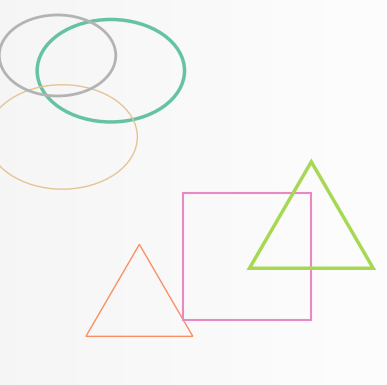[{"shape": "oval", "thickness": 2.5, "radius": 0.95, "center": [0.286, 0.816]}, {"shape": "triangle", "thickness": 1, "radius": 0.8, "center": [0.36, 0.206]}, {"shape": "square", "thickness": 1.5, "radius": 0.83, "center": [0.637, 0.334]}, {"shape": "triangle", "thickness": 2.5, "radius": 0.92, "center": [0.803, 0.395]}, {"shape": "oval", "thickness": 1, "radius": 0.97, "center": [0.161, 0.644]}, {"shape": "oval", "thickness": 2, "radius": 0.75, "center": [0.148, 0.856]}]